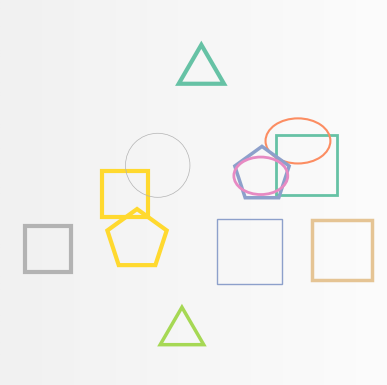[{"shape": "square", "thickness": 2, "radius": 0.39, "center": [0.791, 0.572]}, {"shape": "triangle", "thickness": 3, "radius": 0.34, "center": [0.52, 0.816]}, {"shape": "oval", "thickness": 1.5, "radius": 0.42, "center": [0.769, 0.634]}, {"shape": "square", "thickness": 1, "radius": 0.42, "center": [0.644, 0.347]}, {"shape": "pentagon", "thickness": 2.5, "radius": 0.37, "center": [0.676, 0.546]}, {"shape": "oval", "thickness": 2, "radius": 0.35, "center": [0.673, 0.543]}, {"shape": "triangle", "thickness": 2.5, "radius": 0.32, "center": [0.47, 0.137]}, {"shape": "pentagon", "thickness": 3, "radius": 0.4, "center": [0.354, 0.377]}, {"shape": "square", "thickness": 3, "radius": 0.3, "center": [0.322, 0.495]}, {"shape": "square", "thickness": 2.5, "radius": 0.39, "center": [0.882, 0.35]}, {"shape": "circle", "thickness": 0.5, "radius": 0.42, "center": [0.407, 0.571]}, {"shape": "square", "thickness": 3, "radius": 0.3, "center": [0.124, 0.353]}]